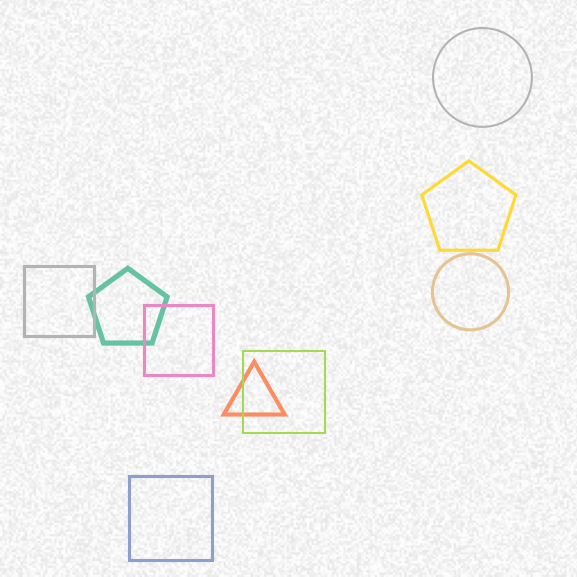[{"shape": "pentagon", "thickness": 2.5, "radius": 0.36, "center": [0.221, 0.463]}, {"shape": "triangle", "thickness": 2, "radius": 0.3, "center": [0.44, 0.312]}, {"shape": "square", "thickness": 1.5, "radius": 0.36, "center": [0.295, 0.102]}, {"shape": "square", "thickness": 1.5, "radius": 0.3, "center": [0.309, 0.41]}, {"shape": "square", "thickness": 1, "radius": 0.35, "center": [0.492, 0.32]}, {"shape": "pentagon", "thickness": 1.5, "radius": 0.43, "center": [0.812, 0.635]}, {"shape": "circle", "thickness": 1.5, "radius": 0.33, "center": [0.815, 0.494]}, {"shape": "square", "thickness": 1.5, "radius": 0.3, "center": [0.102, 0.478]}, {"shape": "circle", "thickness": 1, "radius": 0.43, "center": [0.835, 0.865]}]